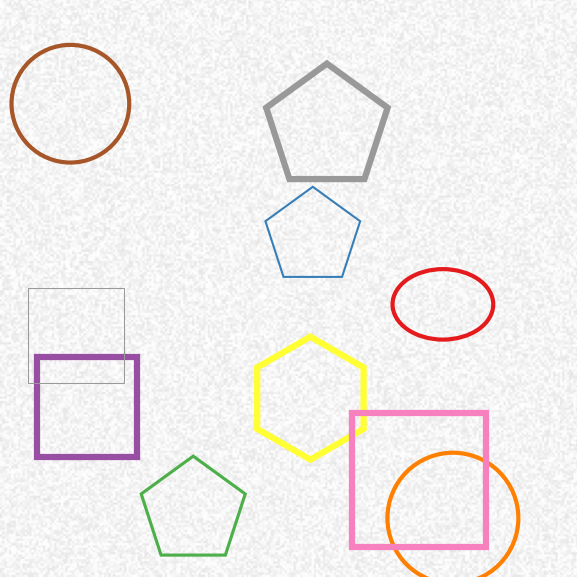[{"shape": "oval", "thickness": 2, "radius": 0.44, "center": [0.767, 0.472]}, {"shape": "pentagon", "thickness": 1, "radius": 0.43, "center": [0.542, 0.589]}, {"shape": "pentagon", "thickness": 1.5, "radius": 0.47, "center": [0.335, 0.115]}, {"shape": "square", "thickness": 3, "radius": 0.43, "center": [0.15, 0.294]}, {"shape": "circle", "thickness": 2, "radius": 0.57, "center": [0.784, 0.102]}, {"shape": "hexagon", "thickness": 3, "radius": 0.53, "center": [0.537, 0.31]}, {"shape": "circle", "thickness": 2, "radius": 0.51, "center": [0.122, 0.82]}, {"shape": "square", "thickness": 3, "radius": 0.58, "center": [0.726, 0.168]}, {"shape": "pentagon", "thickness": 3, "radius": 0.55, "center": [0.566, 0.778]}, {"shape": "square", "thickness": 0.5, "radius": 0.41, "center": [0.132, 0.418]}]